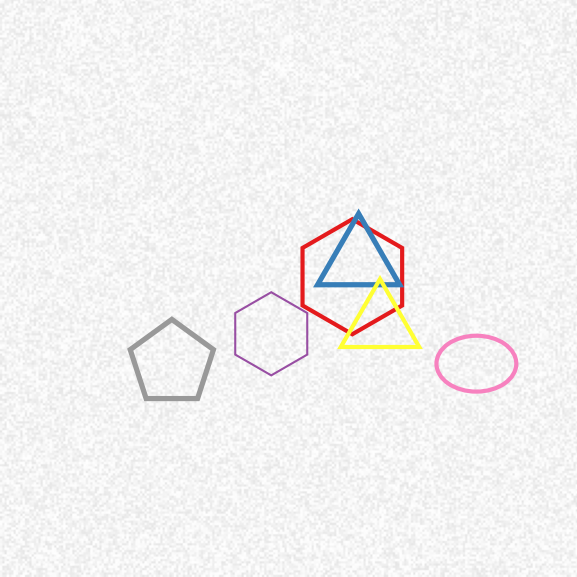[{"shape": "hexagon", "thickness": 2, "radius": 0.5, "center": [0.61, 0.52]}, {"shape": "triangle", "thickness": 2.5, "radius": 0.41, "center": [0.621, 0.547]}, {"shape": "hexagon", "thickness": 1, "radius": 0.36, "center": [0.47, 0.421]}, {"shape": "triangle", "thickness": 2, "radius": 0.39, "center": [0.658, 0.437]}, {"shape": "oval", "thickness": 2, "radius": 0.35, "center": [0.825, 0.369]}, {"shape": "pentagon", "thickness": 2.5, "radius": 0.38, "center": [0.298, 0.37]}]